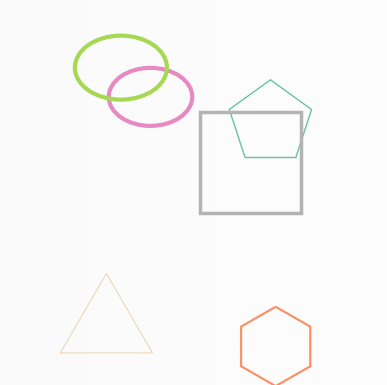[{"shape": "pentagon", "thickness": 1, "radius": 0.56, "center": [0.698, 0.681]}, {"shape": "hexagon", "thickness": 1.5, "radius": 0.52, "center": [0.711, 0.1]}, {"shape": "oval", "thickness": 3, "radius": 0.54, "center": [0.388, 0.748]}, {"shape": "oval", "thickness": 3, "radius": 0.59, "center": [0.312, 0.824]}, {"shape": "triangle", "thickness": 0.5, "radius": 0.69, "center": [0.275, 0.152]}, {"shape": "square", "thickness": 2.5, "radius": 0.65, "center": [0.646, 0.578]}]